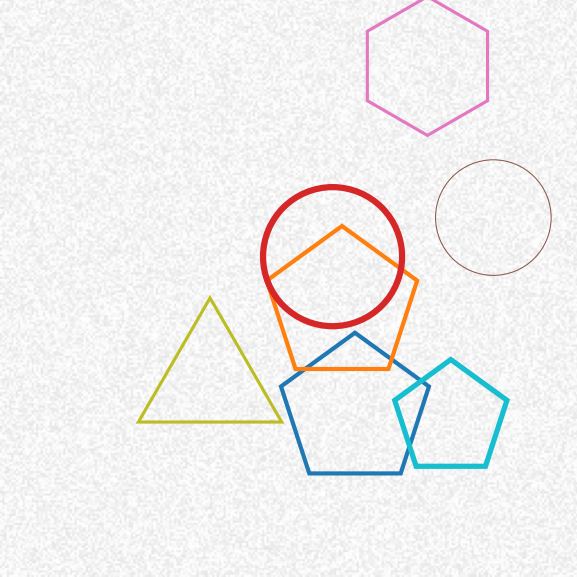[{"shape": "pentagon", "thickness": 2, "radius": 0.67, "center": [0.615, 0.288]}, {"shape": "pentagon", "thickness": 2, "radius": 0.68, "center": [0.592, 0.471]}, {"shape": "circle", "thickness": 3, "radius": 0.6, "center": [0.576, 0.555]}, {"shape": "circle", "thickness": 0.5, "radius": 0.5, "center": [0.854, 0.622]}, {"shape": "hexagon", "thickness": 1.5, "radius": 0.6, "center": [0.74, 0.885]}, {"shape": "triangle", "thickness": 1.5, "radius": 0.72, "center": [0.364, 0.34]}, {"shape": "pentagon", "thickness": 2.5, "radius": 0.51, "center": [0.781, 0.274]}]